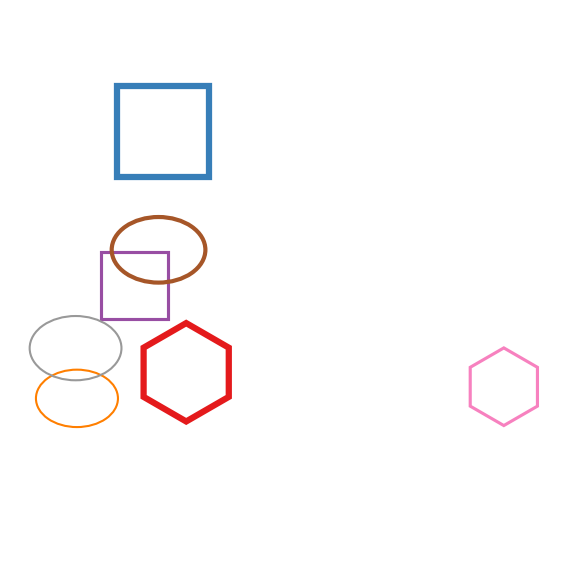[{"shape": "hexagon", "thickness": 3, "radius": 0.43, "center": [0.322, 0.354]}, {"shape": "square", "thickness": 3, "radius": 0.4, "center": [0.282, 0.772]}, {"shape": "square", "thickness": 1.5, "radius": 0.29, "center": [0.233, 0.505]}, {"shape": "oval", "thickness": 1, "radius": 0.36, "center": [0.133, 0.309]}, {"shape": "oval", "thickness": 2, "radius": 0.41, "center": [0.275, 0.567]}, {"shape": "hexagon", "thickness": 1.5, "radius": 0.34, "center": [0.872, 0.329]}, {"shape": "oval", "thickness": 1, "radius": 0.4, "center": [0.131, 0.396]}]